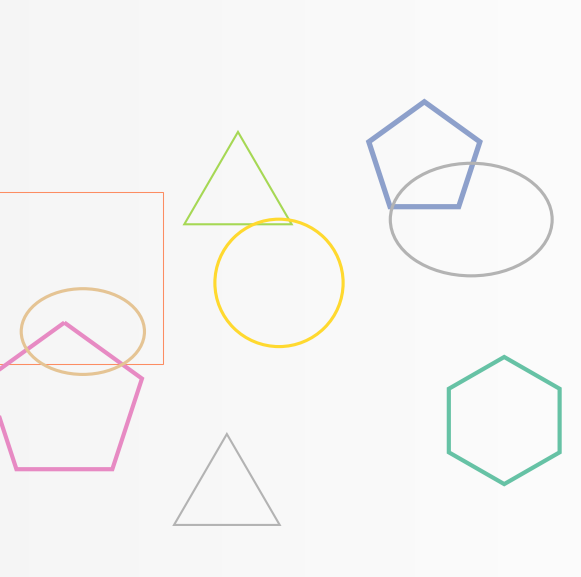[{"shape": "hexagon", "thickness": 2, "radius": 0.55, "center": [0.867, 0.271]}, {"shape": "square", "thickness": 0.5, "radius": 0.75, "center": [0.132, 0.518]}, {"shape": "pentagon", "thickness": 2.5, "radius": 0.5, "center": [0.73, 0.722]}, {"shape": "pentagon", "thickness": 2, "radius": 0.7, "center": [0.111, 0.3]}, {"shape": "triangle", "thickness": 1, "radius": 0.53, "center": [0.409, 0.664]}, {"shape": "circle", "thickness": 1.5, "radius": 0.55, "center": [0.48, 0.509]}, {"shape": "oval", "thickness": 1.5, "radius": 0.53, "center": [0.143, 0.425]}, {"shape": "triangle", "thickness": 1, "radius": 0.52, "center": [0.39, 0.143]}, {"shape": "oval", "thickness": 1.5, "radius": 0.7, "center": [0.811, 0.619]}]